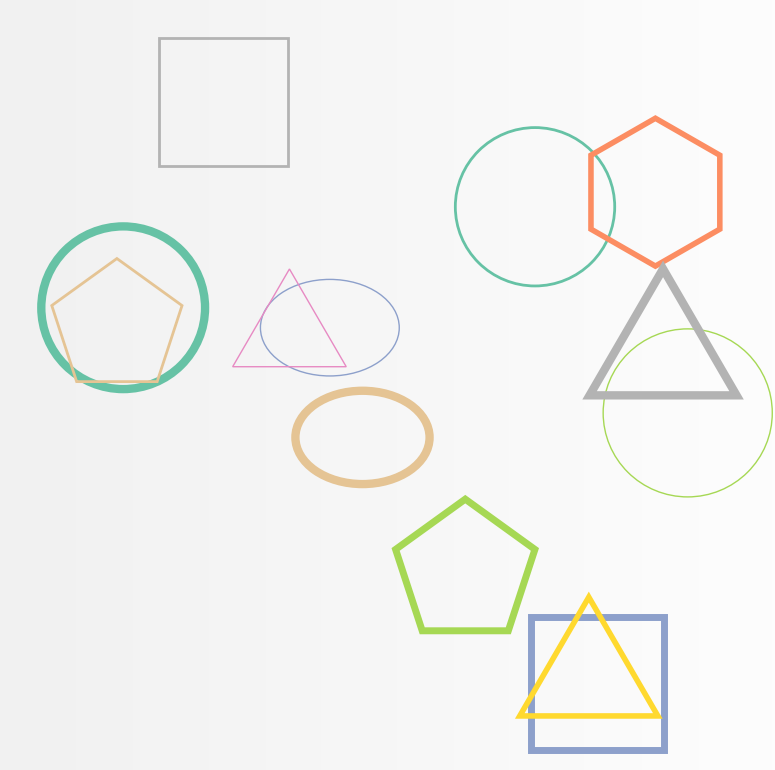[{"shape": "circle", "thickness": 3, "radius": 0.53, "center": [0.159, 0.6]}, {"shape": "circle", "thickness": 1, "radius": 0.51, "center": [0.69, 0.731]}, {"shape": "hexagon", "thickness": 2, "radius": 0.48, "center": [0.846, 0.75]}, {"shape": "square", "thickness": 2.5, "radius": 0.43, "center": [0.771, 0.113]}, {"shape": "oval", "thickness": 0.5, "radius": 0.45, "center": [0.426, 0.574]}, {"shape": "triangle", "thickness": 0.5, "radius": 0.42, "center": [0.373, 0.566]}, {"shape": "circle", "thickness": 0.5, "radius": 0.55, "center": [0.887, 0.464]}, {"shape": "pentagon", "thickness": 2.5, "radius": 0.47, "center": [0.6, 0.257]}, {"shape": "triangle", "thickness": 2, "radius": 0.51, "center": [0.76, 0.122]}, {"shape": "oval", "thickness": 3, "radius": 0.43, "center": [0.468, 0.432]}, {"shape": "pentagon", "thickness": 1, "radius": 0.44, "center": [0.151, 0.576]}, {"shape": "square", "thickness": 1, "radius": 0.42, "center": [0.288, 0.867]}, {"shape": "triangle", "thickness": 3, "radius": 0.55, "center": [0.856, 0.541]}]